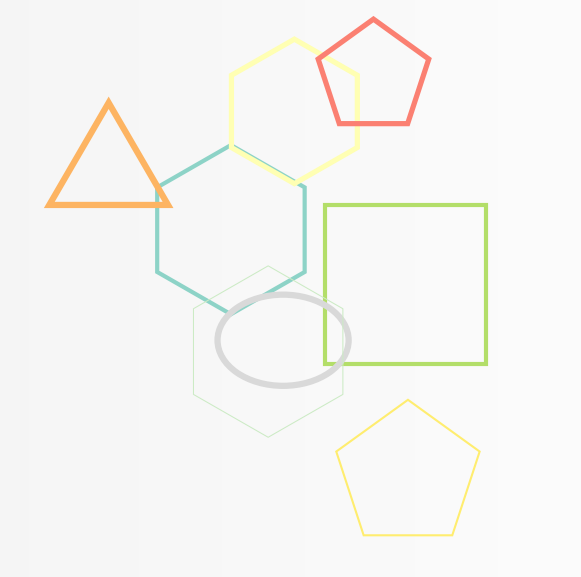[{"shape": "hexagon", "thickness": 2, "radius": 0.73, "center": [0.397, 0.601]}, {"shape": "hexagon", "thickness": 2.5, "radius": 0.63, "center": [0.506, 0.806]}, {"shape": "pentagon", "thickness": 2.5, "radius": 0.5, "center": [0.643, 0.866]}, {"shape": "triangle", "thickness": 3, "radius": 0.59, "center": [0.187, 0.703]}, {"shape": "square", "thickness": 2, "radius": 0.69, "center": [0.698, 0.506]}, {"shape": "oval", "thickness": 3, "radius": 0.56, "center": [0.487, 0.41]}, {"shape": "hexagon", "thickness": 0.5, "radius": 0.74, "center": [0.461, 0.39]}, {"shape": "pentagon", "thickness": 1, "radius": 0.65, "center": [0.702, 0.177]}]